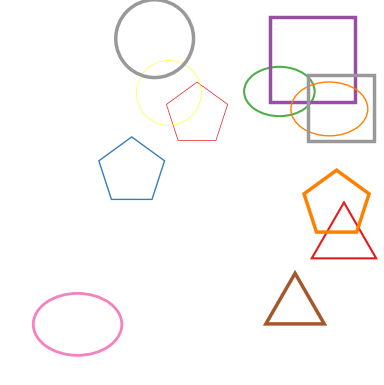[{"shape": "pentagon", "thickness": 0.5, "radius": 0.42, "center": [0.512, 0.703]}, {"shape": "triangle", "thickness": 1.5, "radius": 0.48, "center": [0.893, 0.377]}, {"shape": "pentagon", "thickness": 1, "radius": 0.45, "center": [0.342, 0.555]}, {"shape": "oval", "thickness": 1.5, "radius": 0.46, "center": [0.726, 0.762]}, {"shape": "square", "thickness": 2.5, "radius": 0.55, "center": [0.811, 0.845]}, {"shape": "pentagon", "thickness": 2.5, "radius": 0.44, "center": [0.874, 0.469]}, {"shape": "oval", "thickness": 1, "radius": 0.5, "center": [0.855, 0.717]}, {"shape": "circle", "thickness": 0.5, "radius": 0.42, "center": [0.438, 0.759]}, {"shape": "triangle", "thickness": 2.5, "radius": 0.44, "center": [0.766, 0.202]}, {"shape": "oval", "thickness": 2, "radius": 0.57, "center": [0.201, 0.157]}, {"shape": "circle", "thickness": 2.5, "radius": 0.51, "center": [0.402, 0.9]}, {"shape": "square", "thickness": 2.5, "radius": 0.43, "center": [0.887, 0.719]}]